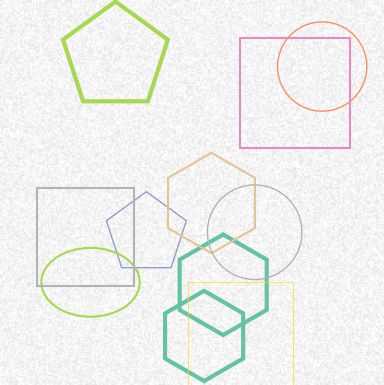[{"shape": "hexagon", "thickness": 3, "radius": 0.65, "center": [0.58, 0.26]}, {"shape": "hexagon", "thickness": 3, "radius": 0.59, "center": [0.53, 0.127]}, {"shape": "circle", "thickness": 1, "radius": 0.58, "center": [0.837, 0.827]}, {"shape": "pentagon", "thickness": 1, "radius": 0.55, "center": [0.38, 0.393]}, {"shape": "square", "thickness": 1.5, "radius": 0.71, "center": [0.767, 0.759]}, {"shape": "pentagon", "thickness": 3, "radius": 0.72, "center": [0.3, 0.853]}, {"shape": "oval", "thickness": 1.5, "radius": 0.64, "center": [0.235, 0.267]}, {"shape": "square", "thickness": 0.5, "radius": 0.69, "center": [0.624, 0.13]}, {"shape": "hexagon", "thickness": 1.5, "radius": 0.65, "center": [0.549, 0.473]}, {"shape": "circle", "thickness": 1, "radius": 0.61, "center": [0.662, 0.397]}, {"shape": "square", "thickness": 1.5, "radius": 0.63, "center": [0.223, 0.384]}]